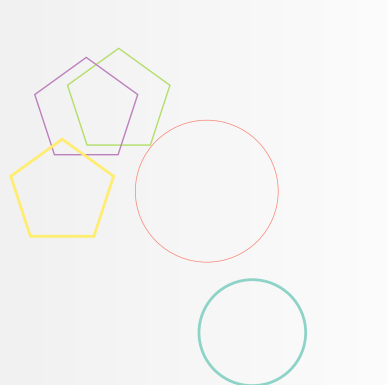[{"shape": "circle", "thickness": 2, "radius": 0.69, "center": [0.651, 0.136]}, {"shape": "circle", "thickness": 0.5, "radius": 0.92, "center": [0.534, 0.503]}, {"shape": "pentagon", "thickness": 1, "radius": 0.69, "center": [0.306, 0.736]}, {"shape": "pentagon", "thickness": 1, "radius": 0.7, "center": [0.223, 0.711]}, {"shape": "pentagon", "thickness": 2, "radius": 0.7, "center": [0.16, 0.499]}]